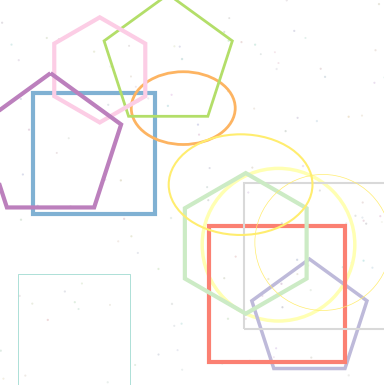[{"shape": "square", "thickness": 0.5, "radius": 0.72, "center": [0.192, 0.144]}, {"shape": "circle", "thickness": 2.5, "radius": 0.99, "center": [0.723, 0.364]}, {"shape": "pentagon", "thickness": 2.5, "radius": 0.79, "center": [0.804, 0.17]}, {"shape": "square", "thickness": 3, "radius": 0.88, "center": [0.719, 0.236]}, {"shape": "square", "thickness": 3, "radius": 0.79, "center": [0.244, 0.602]}, {"shape": "oval", "thickness": 2, "radius": 0.68, "center": [0.476, 0.719]}, {"shape": "pentagon", "thickness": 2, "radius": 0.88, "center": [0.437, 0.84]}, {"shape": "hexagon", "thickness": 3, "radius": 0.68, "center": [0.259, 0.818]}, {"shape": "square", "thickness": 1.5, "radius": 0.95, "center": [0.823, 0.335]}, {"shape": "pentagon", "thickness": 3, "radius": 0.96, "center": [0.131, 0.617]}, {"shape": "hexagon", "thickness": 3, "radius": 0.91, "center": [0.638, 0.368]}, {"shape": "oval", "thickness": 1.5, "radius": 0.93, "center": [0.625, 0.52]}, {"shape": "circle", "thickness": 0.5, "radius": 0.88, "center": [0.839, 0.37]}]